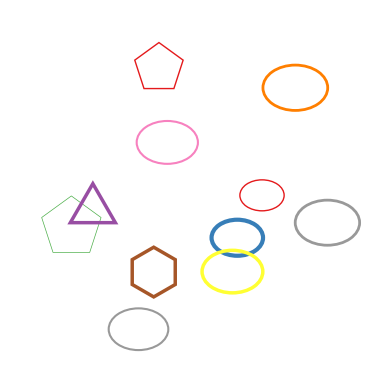[{"shape": "oval", "thickness": 1, "radius": 0.29, "center": [0.681, 0.493]}, {"shape": "pentagon", "thickness": 1, "radius": 0.33, "center": [0.413, 0.823]}, {"shape": "oval", "thickness": 3, "radius": 0.33, "center": [0.616, 0.383]}, {"shape": "pentagon", "thickness": 0.5, "radius": 0.41, "center": [0.185, 0.41]}, {"shape": "triangle", "thickness": 2.5, "radius": 0.34, "center": [0.241, 0.455]}, {"shape": "oval", "thickness": 2, "radius": 0.42, "center": [0.767, 0.772]}, {"shape": "oval", "thickness": 2.5, "radius": 0.39, "center": [0.604, 0.295]}, {"shape": "hexagon", "thickness": 2.5, "radius": 0.32, "center": [0.399, 0.293]}, {"shape": "oval", "thickness": 1.5, "radius": 0.4, "center": [0.435, 0.63]}, {"shape": "oval", "thickness": 1.5, "radius": 0.39, "center": [0.36, 0.145]}, {"shape": "oval", "thickness": 2, "radius": 0.42, "center": [0.85, 0.422]}]